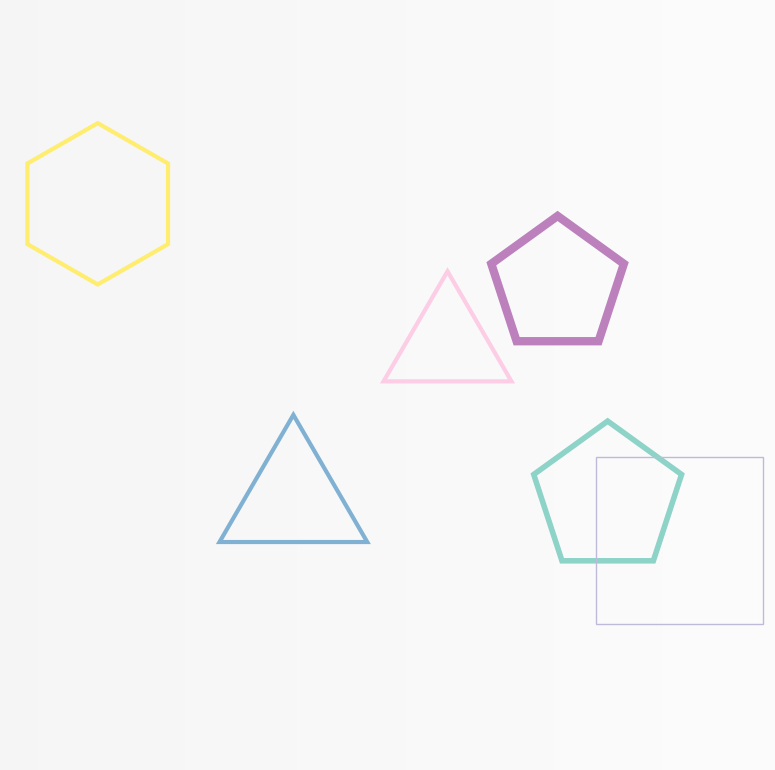[{"shape": "pentagon", "thickness": 2, "radius": 0.5, "center": [0.784, 0.353]}, {"shape": "square", "thickness": 0.5, "radius": 0.54, "center": [0.877, 0.298]}, {"shape": "triangle", "thickness": 1.5, "radius": 0.55, "center": [0.379, 0.351]}, {"shape": "triangle", "thickness": 1.5, "radius": 0.48, "center": [0.577, 0.552]}, {"shape": "pentagon", "thickness": 3, "radius": 0.45, "center": [0.719, 0.63]}, {"shape": "hexagon", "thickness": 1.5, "radius": 0.52, "center": [0.126, 0.735]}]